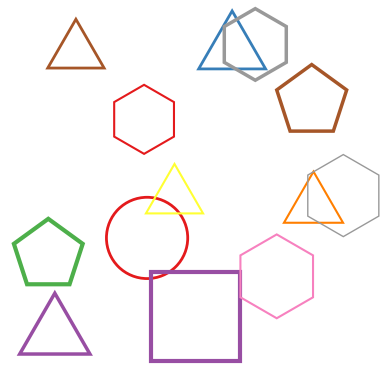[{"shape": "circle", "thickness": 2, "radius": 0.53, "center": [0.382, 0.382]}, {"shape": "hexagon", "thickness": 1.5, "radius": 0.45, "center": [0.374, 0.69]}, {"shape": "triangle", "thickness": 2, "radius": 0.5, "center": [0.603, 0.871]}, {"shape": "pentagon", "thickness": 3, "radius": 0.47, "center": [0.125, 0.338]}, {"shape": "square", "thickness": 3, "radius": 0.57, "center": [0.508, 0.178]}, {"shape": "triangle", "thickness": 2.5, "radius": 0.53, "center": [0.142, 0.133]}, {"shape": "triangle", "thickness": 1.5, "radius": 0.44, "center": [0.814, 0.466]}, {"shape": "triangle", "thickness": 1.5, "radius": 0.43, "center": [0.453, 0.489]}, {"shape": "pentagon", "thickness": 2.5, "radius": 0.48, "center": [0.81, 0.737]}, {"shape": "triangle", "thickness": 2, "radius": 0.42, "center": [0.197, 0.866]}, {"shape": "hexagon", "thickness": 1.5, "radius": 0.54, "center": [0.719, 0.282]}, {"shape": "hexagon", "thickness": 2.5, "radius": 0.46, "center": [0.663, 0.885]}, {"shape": "hexagon", "thickness": 1, "radius": 0.53, "center": [0.892, 0.492]}]